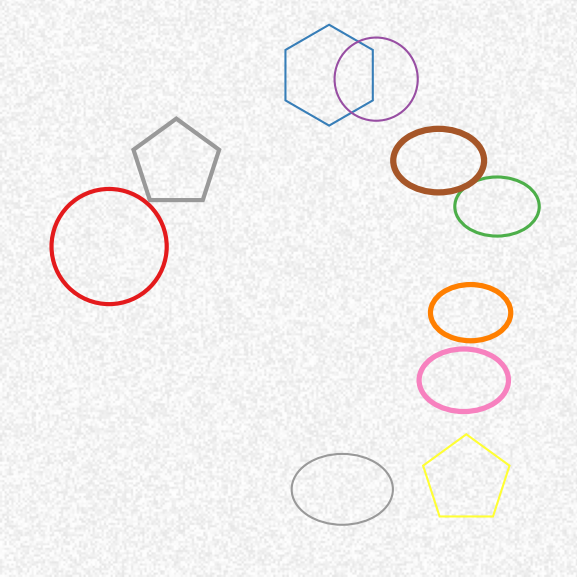[{"shape": "circle", "thickness": 2, "radius": 0.5, "center": [0.189, 0.572]}, {"shape": "hexagon", "thickness": 1, "radius": 0.44, "center": [0.57, 0.869]}, {"shape": "oval", "thickness": 1.5, "radius": 0.37, "center": [0.861, 0.642]}, {"shape": "circle", "thickness": 1, "radius": 0.36, "center": [0.651, 0.862]}, {"shape": "oval", "thickness": 2.5, "radius": 0.35, "center": [0.815, 0.458]}, {"shape": "pentagon", "thickness": 1, "radius": 0.39, "center": [0.807, 0.168]}, {"shape": "oval", "thickness": 3, "radius": 0.39, "center": [0.76, 0.721]}, {"shape": "oval", "thickness": 2.5, "radius": 0.39, "center": [0.803, 0.341]}, {"shape": "pentagon", "thickness": 2, "radius": 0.39, "center": [0.305, 0.716]}, {"shape": "oval", "thickness": 1, "radius": 0.44, "center": [0.593, 0.152]}]